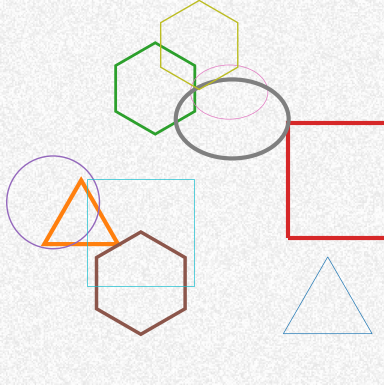[{"shape": "triangle", "thickness": 0.5, "radius": 0.67, "center": [0.851, 0.2]}, {"shape": "triangle", "thickness": 3, "radius": 0.55, "center": [0.211, 0.421]}, {"shape": "hexagon", "thickness": 2, "radius": 0.59, "center": [0.403, 0.77]}, {"shape": "square", "thickness": 3, "radius": 0.75, "center": [0.898, 0.532]}, {"shape": "circle", "thickness": 1, "radius": 0.6, "center": [0.138, 0.474]}, {"shape": "hexagon", "thickness": 2.5, "radius": 0.66, "center": [0.366, 0.265]}, {"shape": "oval", "thickness": 0.5, "radius": 0.5, "center": [0.595, 0.761]}, {"shape": "oval", "thickness": 3, "radius": 0.73, "center": [0.603, 0.691]}, {"shape": "hexagon", "thickness": 1, "radius": 0.58, "center": [0.517, 0.883]}, {"shape": "square", "thickness": 0.5, "radius": 0.69, "center": [0.365, 0.397]}]